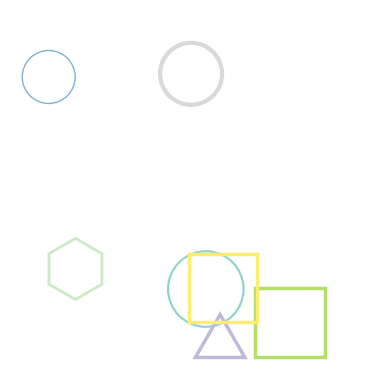[{"shape": "circle", "thickness": 1.5, "radius": 0.49, "center": [0.535, 0.249]}, {"shape": "triangle", "thickness": 2.5, "radius": 0.37, "center": [0.572, 0.109]}, {"shape": "circle", "thickness": 1, "radius": 0.34, "center": [0.127, 0.8]}, {"shape": "square", "thickness": 2.5, "radius": 0.45, "center": [0.754, 0.162]}, {"shape": "circle", "thickness": 3, "radius": 0.4, "center": [0.496, 0.808]}, {"shape": "hexagon", "thickness": 2, "radius": 0.4, "center": [0.196, 0.301]}, {"shape": "square", "thickness": 2.5, "radius": 0.44, "center": [0.579, 0.252]}]